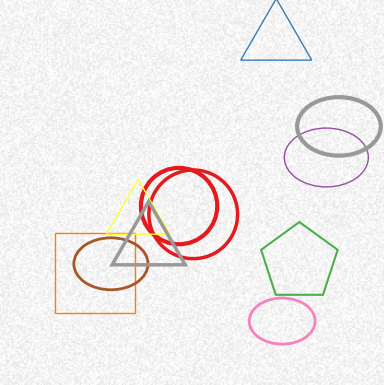[{"shape": "circle", "thickness": 3, "radius": 0.5, "center": [0.465, 0.465]}, {"shape": "circle", "thickness": 2.5, "radius": 0.58, "center": [0.502, 0.443]}, {"shape": "triangle", "thickness": 1, "radius": 0.53, "center": [0.718, 0.897]}, {"shape": "pentagon", "thickness": 1.5, "radius": 0.52, "center": [0.778, 0.319]}, {"shape": "oval", "thickness": 1, "radius": 0.55, "center": [0.848, 0.591]}, {"shape": "square", "thickness": 1, "radius": 0.52, "center": [0.248, 0.292]}, {"shape": "triangle", "thickness": 1, "radius": 0.48, "center": [0.359, 0.439]}, {"shape": "oval", "thickness": 2, "radius": 0.48, "center": [0.288, 0.315]}, {"shape": "oval", "thickness": 2, "radius": 0.43, "center": [0.733, 0.166]}, {"shape": "triangle", "thickness": 2.5, "radius": 0.55, "center": [0.386, 0.367]}, {"shape": "oval", "thickness": 3, "radius": 0.54, "center": [0.88, 0.672]}]